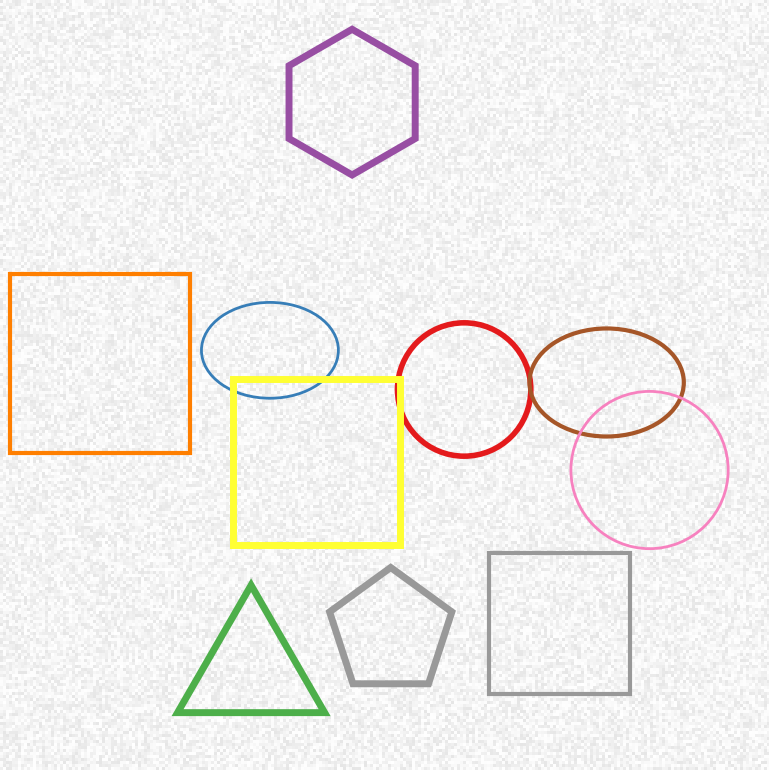[{"shape": "circle", "thickness": 2, "radius": 0.43, "center": [0.603, 0.494]}, {"shape": "oval", "thickness": 1, "radius": 0.44, "center": [0.351, 0.545]}, {"shape": "triangle", "thickness": 2.5, "radius": 0.55, "center": [0.326, 0.13]}, {"shape": "hexagon", "thickness": 2.5, "radius": 0.47, "center": [0.457, 0.867]}, {"shape": "square", "thickness": 1.5, "radius": 0.58, "center": [0.13, 0.528]}, {"shape": "square", "thickness": 2.5, "radius": 0.54, "center": [0.411, 0.4]}, {"shape": "oval", "thickness": 1.5, "radius": 0.5, "center": [0.788, 0.503]}, {"shape": "circle", "thickness": 1, "radius": 0.51, "center": [0.844, 0.39]}, {"shape": "square", "thickness": 1.5, "radius": 0.46, "center": [0.727, 0.19]}, {"shape": "pentagon", "thickness": 2.5, "radius": 0.42, "center": [0.507, 0.18]}]